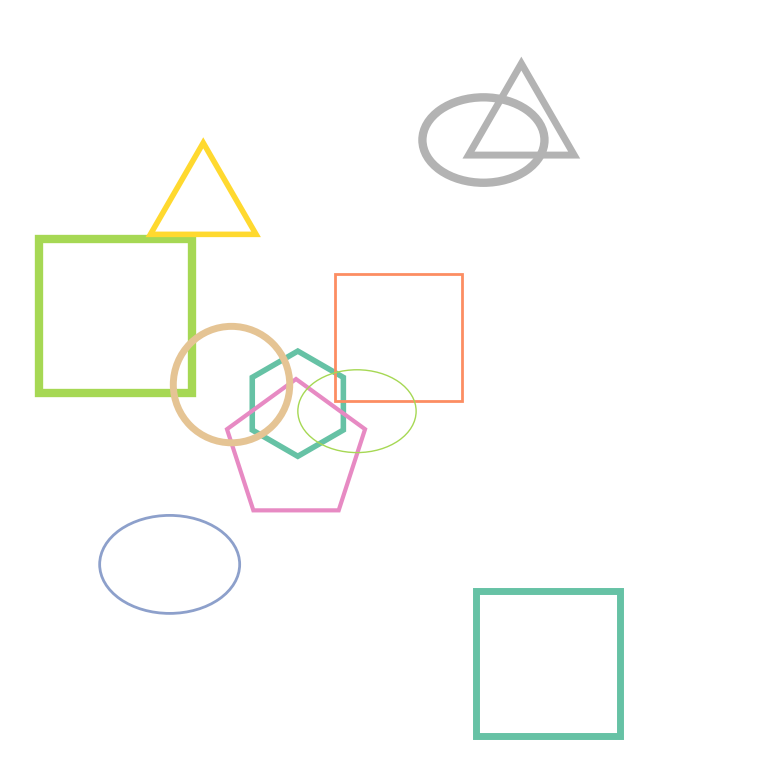[{"shape": "hexagon", "thickness": 2, "radius": 0.34, "center": [0.387, 0.476]}, {"shape": "square", "thickness": 2.5, "radius": 0.47, "center": [0.712, 0.138]}, {"shape": "square", "thickness": 1, "radius": 0.41, "center": [0.517, 0.562]}, {"shape": "oval", "thickness": 1, "radius": 0.45, "center": [0.22, 0.267]}, {"shape": "pentagon", "thickness": 1.5, "radius": 0.47, "center": [0.384, 0.413]}, {"shape": "oval", "thickness": 0.5, "radius": 0.38, "center": [0.464, 0.466]}, {"shape": "square", "thickness": 3, "radius": 0.5, "center": [0.15, 0.59]}, {"shape": "triangle", "thickness": 2, "radius": 0.4, "center": [0.264, 0.735]}, {"shape": "circle", "thickness": 2.5, "radius": 0.38, "center": [0.301, 0.501]}, {"shape": "triangle", "thickness": 2.5, "radius": 0.4, "center": [0.677, 0.838]}, {"shape": "oval", "thickness": 3, "radius": 0.4, "center": [0.628, 0.818]}]